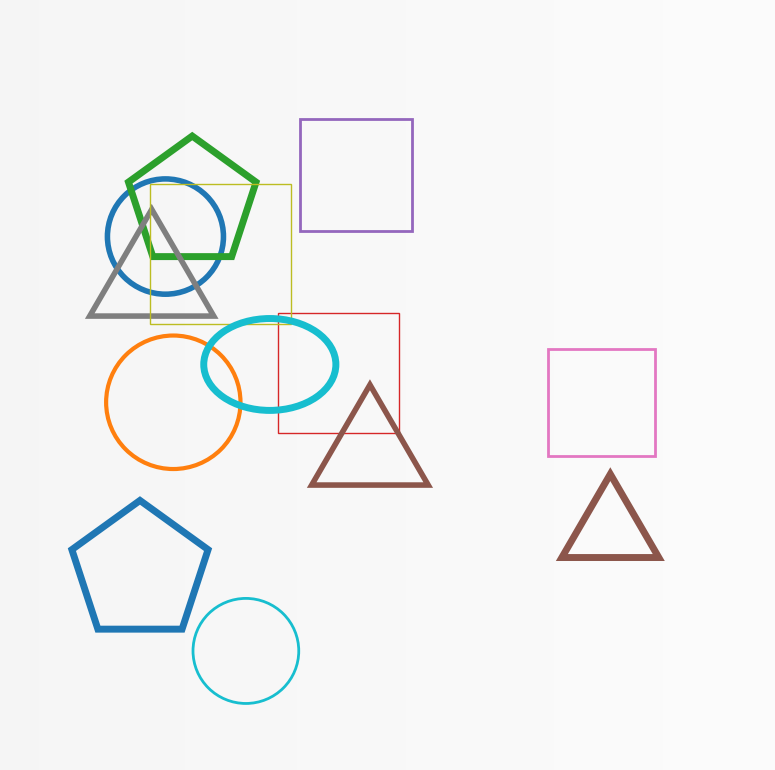[{"shape": "circle", "thickness": 2, "radius": 0.37, "center": [0.213, 0.693]}, {"shape": "pentagon", "thickness": 2.5, "radius": 0.46, "center": [0.181, 0.258]}, {"shape": "circle", "thickness": 1.5, "radius": 0.43, "center": [0.224, 0.478]}, {"shape": "pentagon", "thickness": 2.5, "radius": 0.43, "center": [0.248, 0.737]}, {"shape": "square", "thickness": 0.5, "radius": 0.39, "center": [0.436, 0.515]}, {"shape": "square", "thickness": 1, "radius": 0.36, "center": [0.46, 0.773]}, {"shape": "triangle", "thickness": 2.5, "radius": 0.36, "center": [0.788, 0.312]}, {"shape": "triangle", "thickness": 2, "radius": 0.43, "center": [0.477, 0.413]}, {"shape": "square", "thickness": 1, "radius": 0.35, "center": [0.776, 0.477]}, {"shape": "triangle", "thickness": 2, "radius": 0.46, "center": [0.196, 0.636]}, {"shape": "square", "thickness": 0.5, "radius": 0.45, "center": [0.284, 0.671]}, {"shape": "circle", "thickness": 1, "radius": 0.34, "center": [0.317, 0.155]}, {"shape": "oval", "thickness": 2.5, "radius": 0.43, "center": [0.348, 0.527]}]